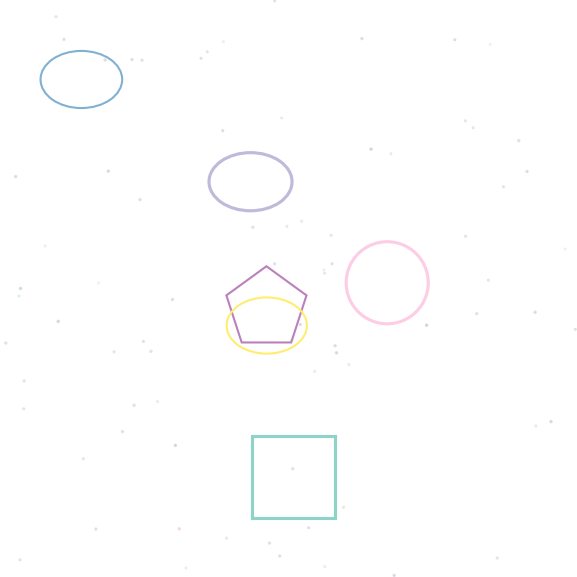[{"shape": "square", "thickness": 1.5, "radius": 0.36, "center": [0.508, 0.173]}, {"shape": "oval", "thickness": 1.5, "radius": 0.36, "center": [0.434, 0.684]}, {"shape": "oval", "thickness": 1, "radius": 0.35, "center": [0.141, 0.861]}, {"shape": "circle", "thickness": 1.5, "radius": 0.36, "center": [0.67, 0.51]}, {"shape": "pentagon", "thickness": 1, "radius": 0.36, "center": [0.461, 0.465]}, {"shape": "oval", "thickness": 1, "radius": 0.35, "center": [0.462, 0.435]}]